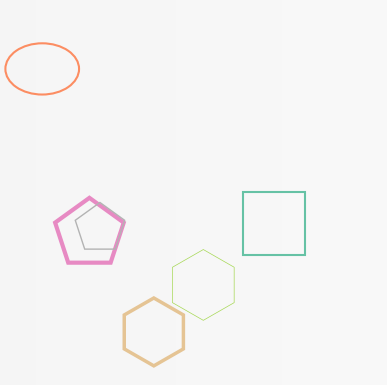[{"shape": "square", "thickness": 1.5, "radius": 0.4, "center": [0.707, 0.419]}, {"shape": "oval", "thickness": 1.5, "radius": 0.48, "center": [0.109, 0.821]}, {"shape": "pentagon", "thickness": 3, "radius": 0.47, "center": [0.231, 0.393]}, {"shape": "hexagon", "thickness": 0.5, "radius": 0.46, "center": [0.525, 0.26]}, {"shape": "hexagon", "thickness": 2.5, "radius": 0.44, "center": [0.397, 0.138]}, {"shape": "pentagon", "thickness": 1, "radius": 0.33, "center": [0.258, 0.407]}]